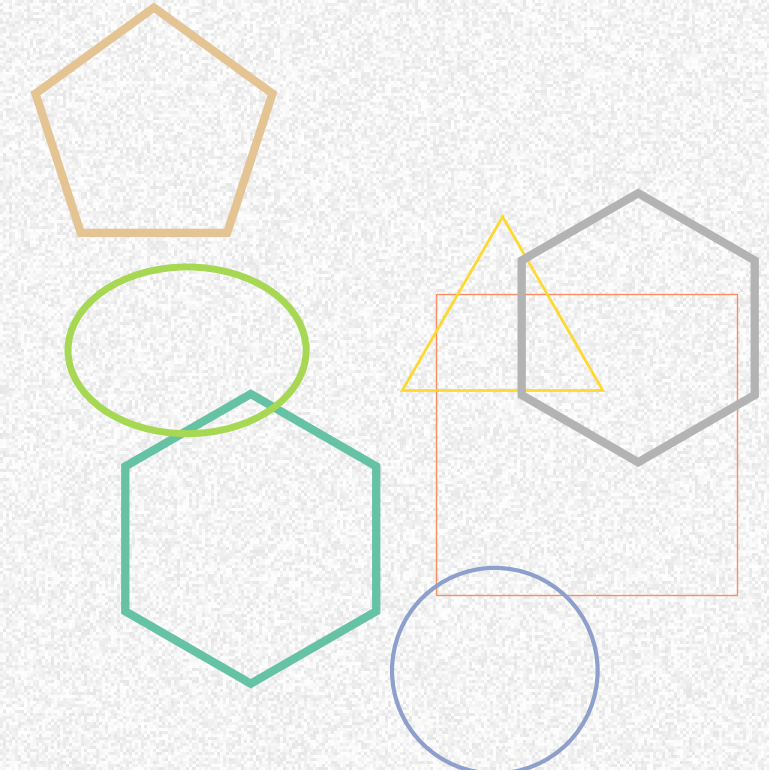[{"shape": "hexagon", "thickness": 3, "radius": 0.94, "center": [0.326, 0.3]}, {"shape": "square", "thickness": 0.5, "radius": 0.98, "center": [0.762, 0.422]}, {"shape": "circle", "thickness": 1.5, "radius": 0.67, "center": [0.643, 0.129]}, {"shape": "oval", "thickness": 2.5, "radius": 0.77, "center": [0.243, 0.545]}, {"shape": "triangle", "thickness": 1, "radius": 0.75, "center": [0.653, 0.568]}, {"shape": "pentagon", "thickness": 3, "radius": 0.81, "center": [0.2, 0.828]}, {"shape": "hexagon", "thickness": 3, "radius": 0.87, "center": [0.829, 0.574]}]